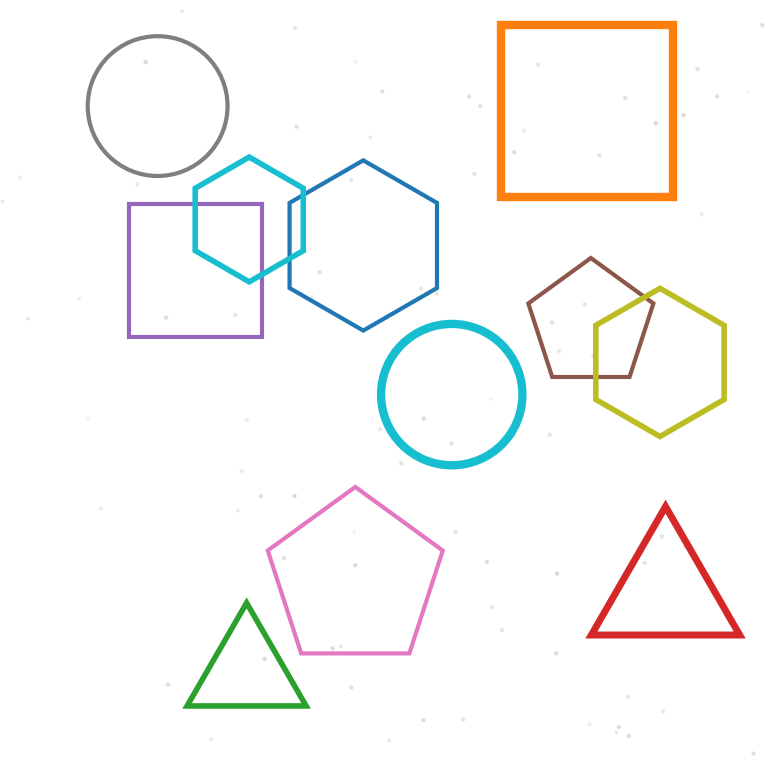[{"shape": "hexagon", "thickness": 1.5, "radius": 0.55, "center": [0.472, 0.681]}, {"shape": "square", "thickness": 3, "radius": 0.56, "center": [0.762, 0.856]}, {"shape": "triangle", "thickness": 2, "radius": 0.45, "center": [0.32, 0.128]}, {"shape": "triangle", "thickness": 2.5, "radius": 0.56, "center": [0.864, 0.231]}, {"shape": "square", "thickness": 1.5, "radius": 0.43, "center": [0.254, 0.648]}, {"shape": "pentagon", "thickness": 1.5, "radius": 0.43, "center": [0.767, 0.58]}, {"shape": "pentagon", "thickness": 1.5, "radius": 0.6, "center": [0.461, 0.248]}, {"shape": "circle", "thickness": 1.5, "radius": 0.45, "center": [0.205, 0.862]}, {"shape": "hexagon", "thickness": 2, "radius": 0.48, "center": [0.857, 0.529]}, {"shape": "circle", "thickness": 3, "radius": 0.46, "center": [0.587, 0.488]}, {"shape": "hexagon", "thickness": 2, "radius": 0.41, "center": [0.324, 0.715]}]